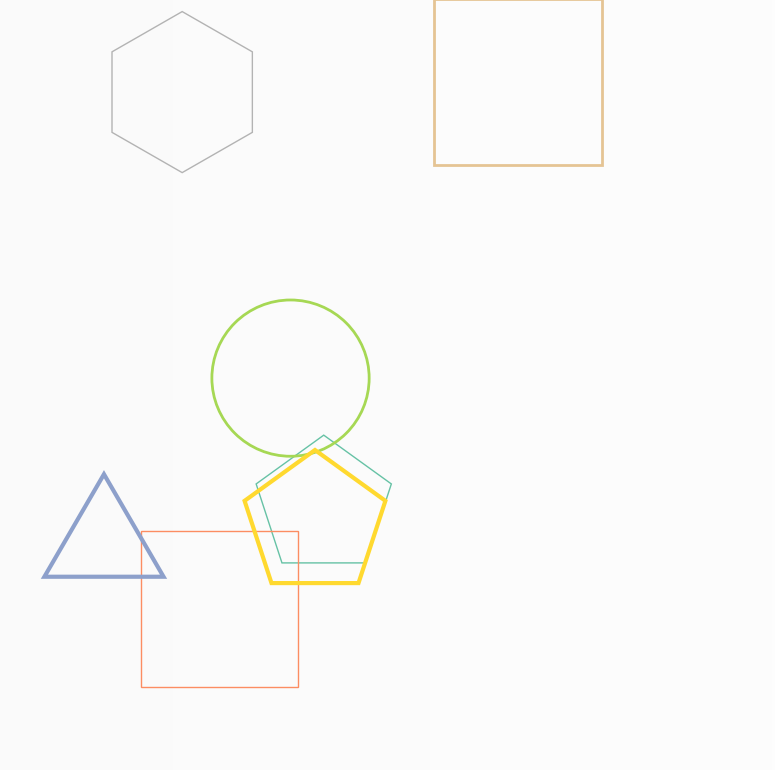[{"shape": "pentagon", "thickness": 0.5, "radius": 0.46, "center": [0.418, 0.343]}, {"shape": "square", "thickness": 0.5, "radius": 0.51, "center": [0.283, 0.209]}, {"shape": "triangle", "thickness": 1.5, "radius": 0.44, "center": [0.134, 0.295]}, {"shape": "circle", "thickness": 1, "radius": 0.51, "center": [0.375, 0.509]}, {"shape": "pentagon", "thickness": 1.5, "radius": 0.48, "center": [0.406, 0.32]}, {"shape": "square", "thickness": 1, "radius": 0.54, "center": [0.669, 0.893]}, {"shape": "hexagon", "thickness": 0.5, "radius": 0.52, "center": [0.235, 0.88]}]